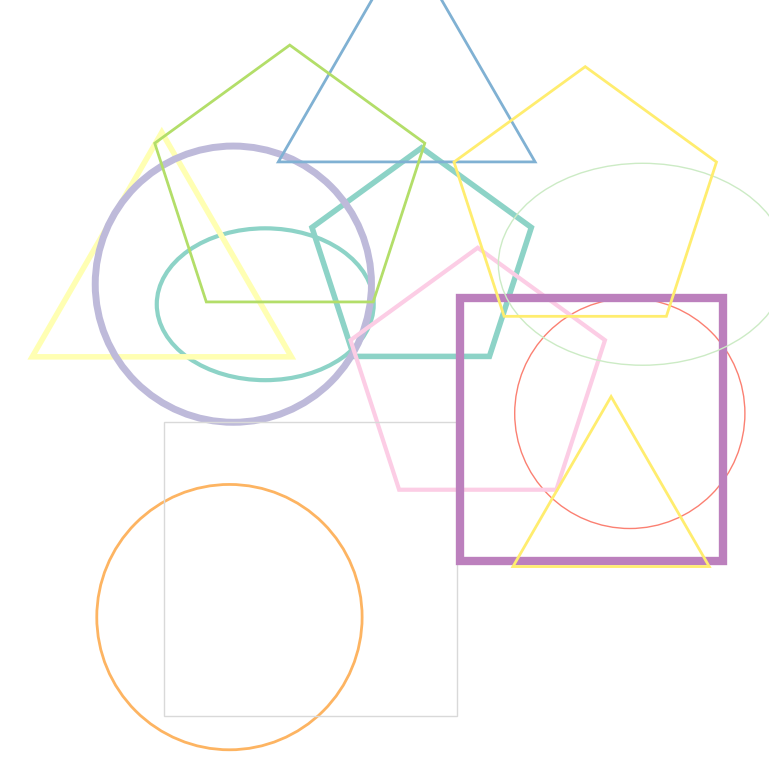[{"shape": "oval", "thickness": 1.5, "radius": 0.7, "center": [0.344, 0.605]}, {"shape": "pentagon", "thickness": 2, "radius": 0.75, "center": [0.548, 0.658]}, {"shape": "triangle", "thickness": 2, "radius": 0.97, "center": [0.21, 0.634]}, {"shape": "circle", "thickness": 2.5, "radius": 0.9, "center": [0.303, 0.631]}, {"shape": "circle", "thickness": 0.5, "radius": 0.75, "center": [0.818, 0.463]}, {"shape": "triangle", "thickness": 1, "radius": 0.96, "center": [0.528, 0.886]}, {"shape": "circle", "thickness": 1, "radius": 0.86, "center": [0.298, 0.199]}, {"shape": "pentagon", "thickness": 1, "radius": 0.92, "center": [0.376, 0.757]}, {"shape": "pentagon", "thickness": 1.5, "radius": 0.87, "center": [0.62, 0.505]}, {"shape": "square", "thickness": 0.5, "radius": 0.95, "center": [0.403, 0.261]}, {"shape": "square", "thickness": 3, "radius": 0.85, "center": [0.768, 0.442]}, {"shape": "oval", "thickness": 0.5, "radius": 0.94, "center": [0.835, 0.657]}, {"shape": "pentagon", "thickness": 1, "radius": 0.9, "center": [0.76, 0.734]}, {"shape": "triangle", "thickness": 1, "radius": 0.74, "center": [0.794, 0.338]}]